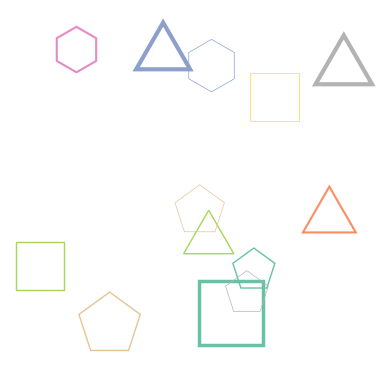[{"shape": "square", "thickness": 2.5, "radius": 0.42, "center": [0.599, 0.186]}, {"shape": "pentagon", "thickness": 1, "radius": 0.29, "center": [0.659, 0.298]}, {"shape": "triangle", "thickness": 1.5, "radius": 0.4, "center": [0.855, 0.436]}, {"shape": "triangle", "thickness": 3, "radius": 0.4, "center": [0.424, 0.86]}, {"shape": "hexagon", "thickness": 0.5, "radius": 0.34, "center": [0.549, 0.83]}, {"shape": "hexagon", "thickness": 1.5, "radius": 0.3, "center": [0.199, 0.871]}, {"shape": "square", "thickness": 1, "radius": 0.31, "center": [0.103, 0.309]}, {"shape": "triangle", "thickness": 1, "radius": 0.38, "center": [0.542, 0.379]}, {"shape": "square", "thickness": 0.5, "radius": 0.31, "center": [0.713, 0.749]}, {"shape": "pentagon", "thickness": 0.5, "radius": 0.34, "center": [0.519, 0.453]}, {"shape": "pentagon", "thickness": 1, "radius": 0.42, "center": [0.285, 0.157]}, {"shape": "triangle", "thickness": 3, "radius": 0.42, "center": [0.893, 0.824]}, {"shape": "pentagon", "thickness": 0.5, "radius": 0.29, "center": [0.641, 0.239]}]